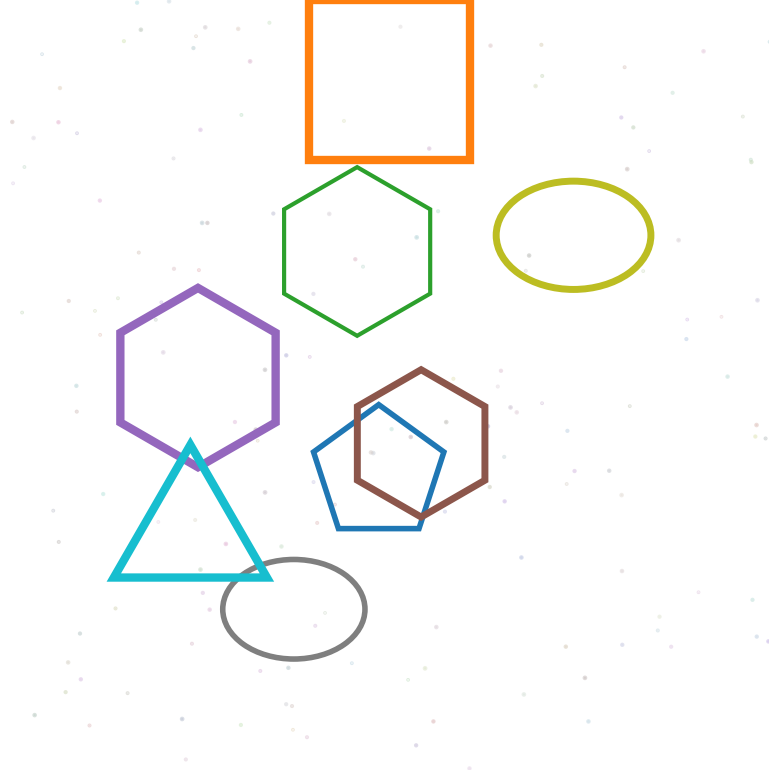[{"shape": "pentagon", "thickness": 2, "radius": 0.44, "center": [0.492, 0.385]}, {"shape": "square", "thickness": 3, "radius": 0.52, "center": [0.506, 0.896]}, {"shape": "hexagon", "thickness": 1.5, "radius": 0.55, "center": [0.464, 0.673]}, {"shape": "hexagon", "thickness": 3, "radius": 0.58, "center": [0.257, 0.51]}, {"shape": "hexagon", "thickness": 2.5, "radius": 0.48, "center": [0.547, 0.424]}, {"shape": "oval", "thickness": 2, "radius": 0.46, "center": [0.382, 0.209]}, {"shape": "oval", "thickness": 2.5, "radius": 0.5, "center": [0.745, 0.694]}, {"shape": "triangle", "thickness": 3, "radius": 0.57, "center": [0.247, 0.307]}]